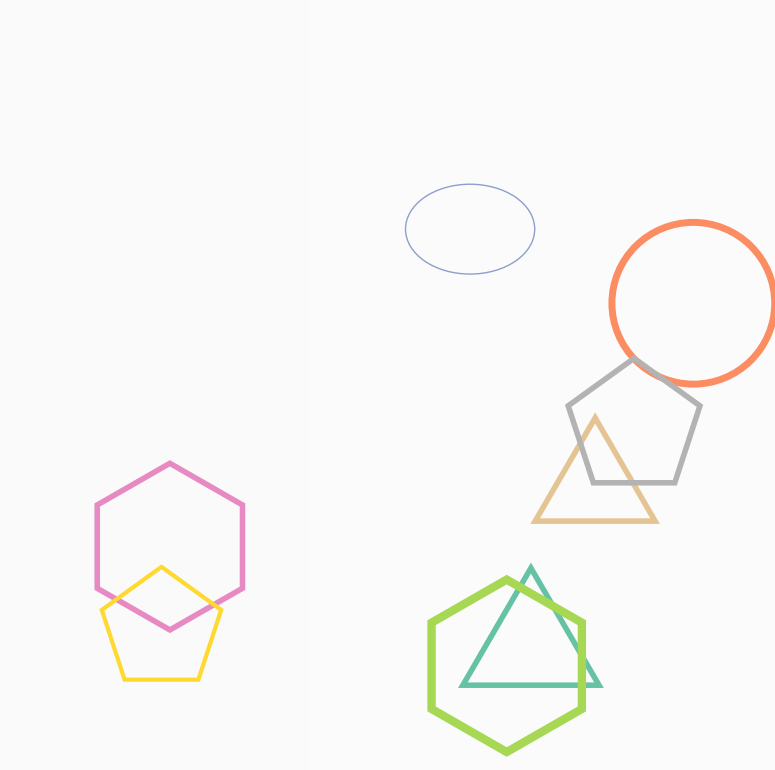[{"shape": "triangle", "thickness": 2, "radius": 0.51, "center": [0.685, 0.161]}, {"shape": "circle", "thickness": 2.5, "radius": 0.53, "center": [0.895, 0.606]}, {"shape": "oval", "thickness": 0.5, "radius": 0.42, "center": [0.607, 0.702]}, {"shape": "hexagon", "thickness": 2, "radius": 0.54, "center": [0.219, 0.29]}, {"shape": "hexagon", "thickness": 3, "radius": 0.56, "center": [0.654, 0.135]}, {"shape": "pentagon", "thickness": 1.5, "radius": 0.4, "center": [0.208, 0.183]}, {"shape": "triangle", "thickness": 2, "radius": 0.45, "center": [0.768, 0.368]}, {"shape": "pentagon", "thickness": 2, "radius": 0.45, "center": [0.818, 0.445]}]